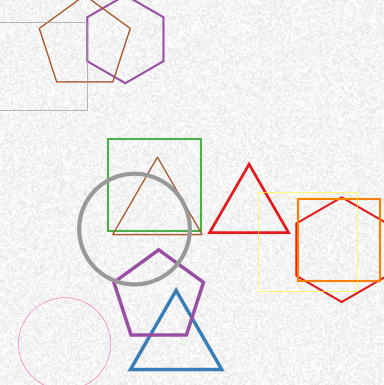[{"shape": "hexagon", "thickness": 1.5, "radius": 0.68, "center": [0.888, 0.352]}, {"shape": "triangle", "thickness": 2, "radius": 0.59, "center": [0.647, 0.455]}, {"shape": "triangle", "thickness": 2.5, "radius": 0.68, "center": [0.457, 0.109]}, {"shape": "square", "thickness": 1.5, "radius": 0.6, "center": [0.402, 0.52]}, {"shape": "pentagon", "thickness": 2.5, "radius": 0.61, "center": [0.412, 0.229]}, {"shape": "hexagon", "thickness": 1.5, "radius": 0.57, "center": [0.326, 0.898]}, {"shape": "square", "thickness": 1.5, "radius": 0.53, "center": [0.88, 0.376]}, {"shape": "square", "thickness": 0.5, "radius": 0.64, "center": [0.799, 0.372]}, {"shape": "triangle", "thickness": 1, "radius": 0.67, "center": [0.409, 0.458]}, {"shape": "pentagon", "thickness": 1, "radius": 0.62, "center": [0.22, 0.888]}, {"shape": "circle", "thickness": 0.5, "radius": 0.6, "center": [0.168, 0.107]}, {"shape": "square", "thickness": 0.5, "radius": 0.57, "center": [0.111, 0.828]}, {"shape": "circle", "thickness": 3, "radius": 0.72, "center": [0.349, 0.405]}]